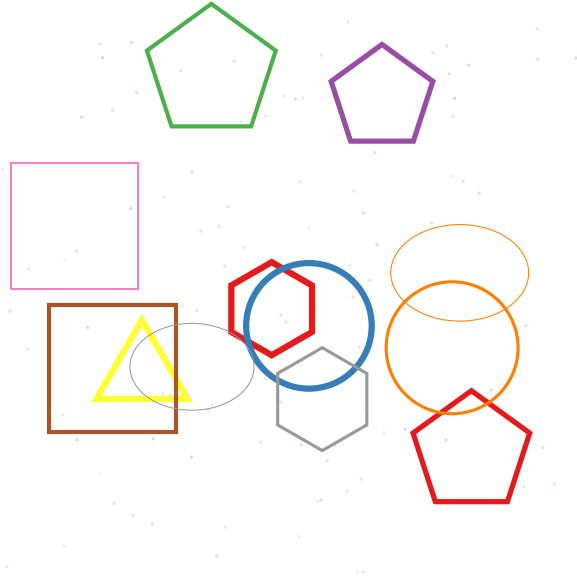[{"shape": "pentagon", "thickness": 2.5, "radius": 0.53, "center": [0.816, 0.216]}, {"shape": "hexagon", "thickness": 3, "radius": 0.4, "center": [0.47, 0.465]}, {"shape": "circle", "thickness": 3, "radius": 0.54, "center": [0.535, 0.435]}, {"shape": "pentagon", "thickness": 2, "radius": 0.59, "center": [0.366, 0.875]}, {"shape": "pentagon", "thickness": 2.5, "radius": 0.46, "center": [0.661, 0.83]}, {"shape": "oval", "thickness": 0.5, "radius": 0.6, "center": [0.796, 0.527]}, {"shape": "circle", "thickness": 1.5, "radius": 0.57, "center": [0.783, 0.397]}, {"shape": "triangle", "thickness": 3, "radius": 0.46, "center": [0.246, 0.354]}, {"shape": "square", "thickness": 2, "radius": 0.55, "center": [0.195, 0.361]}, {"shape": "square", "thickness": 1, "radius": 0.55, "center": [0.129, 0.607]}, {"shape": "oval", "thickness": 0.5, "radius": 0.54, "center": [0.332, 0.364]}, {"shape": "hexagon", "thickness": 1.5, "radius": 0.45, "center": [0.558, 0.308]}]